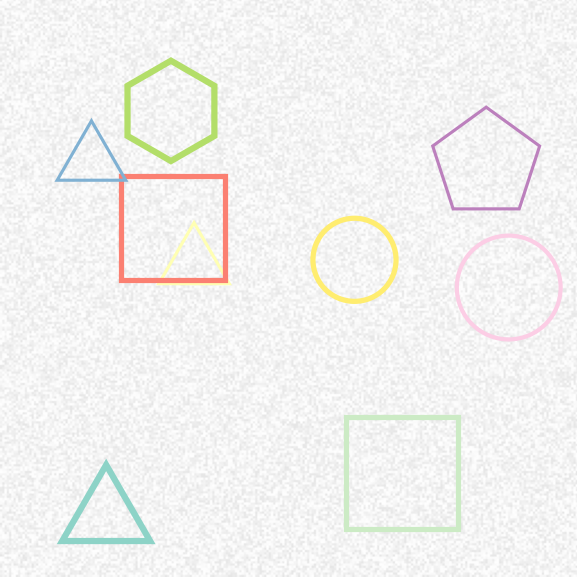[{"shape": "triangle", "thickness": 3, "radius": 0.44, "center": [0.184, 0.106]}, {"shape": "triangle", "thickness": 1.5, "radius": 0.35, "center": [0.336, 0.543]}, {"shape": "square", "thickness": 2.5, "radius": 0.45, "center": [0.3, 0.605]}, {"shape": "triangle", "thickness": 1.5, "radius": 0.34, "center": [0.158, 0.721]}, {"shape": "hexagon", "thickness": 3, "radius": 0.43, "center": [0.296, 0.807]}, {"shape": "circle", "thickness": 2, "radius": 0.45, "center": [0.881, 0.501]}, {"shape": "pentagon", "thickness": 1.5, "radius": 0.49, "center": [0.842, 0.716]}, {"shape": "square", "thickness": 2.5, "radius": 0.49, "center": [0.696, 0.181]}, {"shape": "circle", "thickness": 2.5, "radius": 0.36, "center": [0.614, 0.549]}]